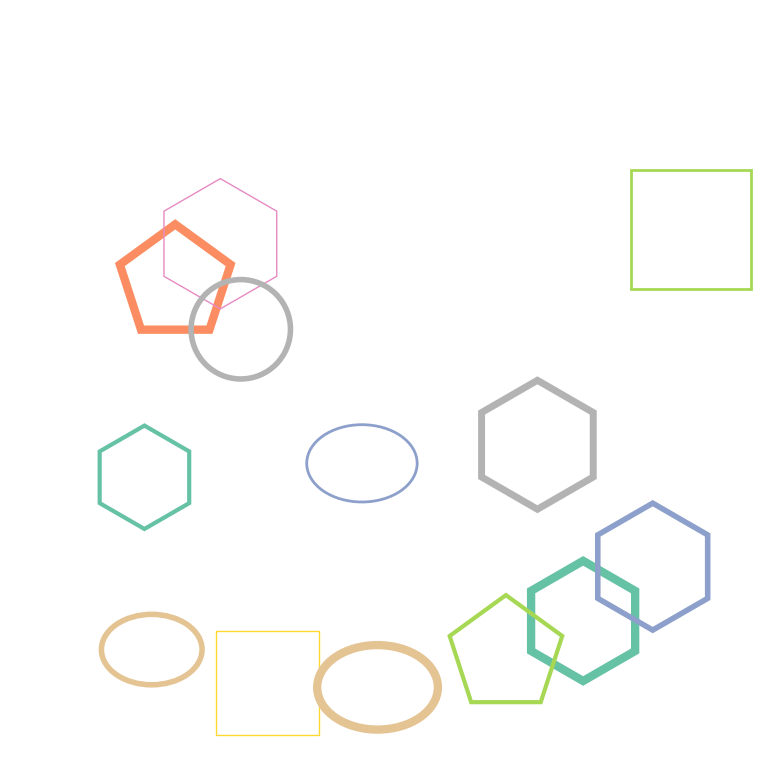[{"shape": "hexagon", "thickness": 1.5, "radius": 0.34, "center": [0.188, 0.38]}, {"shape": "hexagon", "thickness": 3, "radius": 0.39, "center": [0.757, 0.194]}, {"shape": "pentagon", "thickness": 3, "radius": 0.38, "center": [0.228, 0.633]}, {"shape": "oval", "thickness": 1, "radius": 0.36, "center": [0.47, 0.398]}, {"shape": "hexagon", "thickness": 2, "radius": 0.41, "center": [0.848, 0.264]}, {"shape": "hexagon", "thickness": 0.5, "radius": 0.42, "center": [0.286, 0.683]}, {"shape": "pentagon", "thickness": 1.5, "radius": 0.38, "center": [0.657, 0.15]}, {"shape": "square", "thickness": 1, "radius": 0.39, "center": [0.897, 0.702]}, {"shape": "square", "thickness": 0.5, "radius": 0.34, "center": [0.348, 0.113]}, {"shape": "oval", "thickness": 2, "radius": 0.33, "center": [0.197, 0.156]}, {"shape": "oval", "thickness": 3, "radius": 0.39, "center": [0.49, 0.107]}, {"shape": "circle", "thickness": 2, "radius": 0.32, "center": [0.313, 0.572]}, {"shape": "hexagon", "thickness": 2.5, "radius": 0.42, "center": [0.698, 0.422]}]